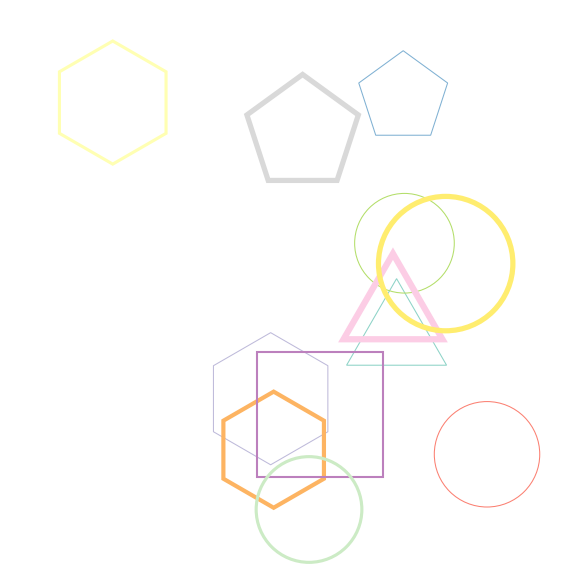[{"shape": "triangle", "thickness": 0.5, "radius": 0.5, "center": [0.687, 0.417]}, {"shape": "hexagon", "thickness": 1.5, "radius": 0.53, "center": [0.195, 0.822]}, {"shape": "hexagon", "thickness": 0.5, "radius": 0.57, "center": [0.469, 0.309]}, {"shape": "circle", "thickness": 0.5, "radius": 0.46, "center": [0.843, 0.212]}, {"shape": "pentagon", "thickness": 0.5, "radius": 0.4, "center": [0.698, 0.83]}, {"shape": "hexagon", "thickness": 2, "radius": 0.5, "center": [0.474, 0.22]}, {"shape": "circle", "thickness": 0.5, "radius": 0.43, "center": [0.7, 0.578]}, {"shape": "triangle", "thickness": 3, "radius": 0.49, "center": [0.68, 0.461]}, {"shape": "pentagon", "thickness": 2.5, "radius": 0.51, "center": [0.524, 0.769]}, {"shape": "square", "thickness": 1, "radius": 0.54, "center": [0.554, 0.281]}, {"shape": "circle", "thickness": 1.5, "radius": 0.46, "center": [0.535, 0.117]}, {"shape": "circle", "thickness": 2.5, "radius": 0.58, "center": [0.772, 0.543]}]